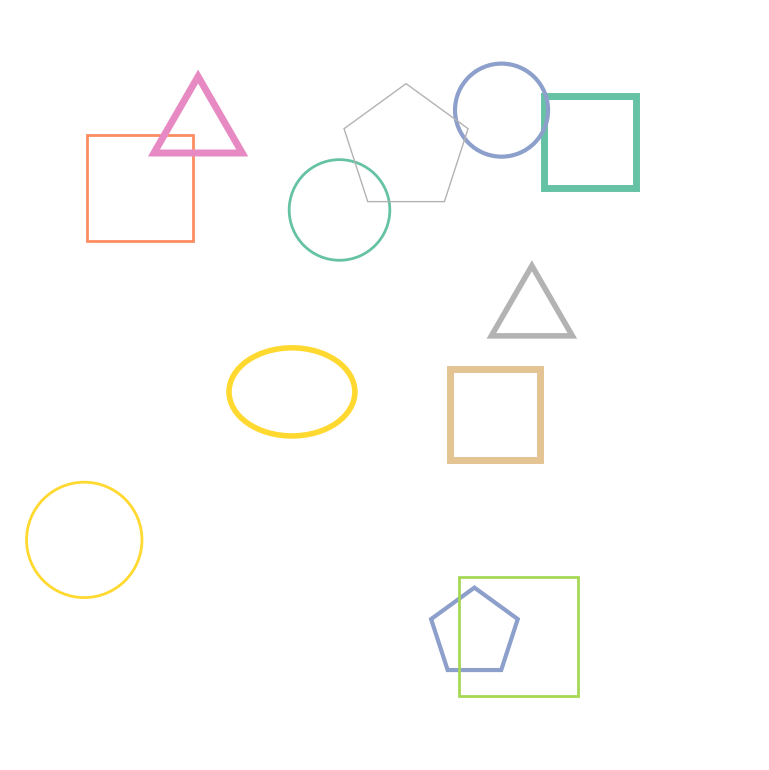[{"shape": "square", "thickness": 2.5, "radius": 0.3, "center": [0.766, 0.816]}, {"shape": "circle", "thickness": 1, "radius": 0.33, "center": [0.441, 0.727]}, {"shape": "square", "thickness": 1, "radius": 0.34, "center": [0.181, 0.755]}, {"shape": "pentagon", "thickness": 1.5, "radius": 0.3, "center": [0.616, 0.178]}, {"shape": "circle", "thickness": 1.5, "radius": 0.3, "center": [0.651, 0.857]}, {"shape": "triangle", "thickness": 2.5, "radius": 0.33, "center": [0.257, 0.834]}, {"shape": "square", "thickness": 1, "radius": 0.39, "center": [0.673, 0.173]}, {"shape": "circle", "thickness": 1, "radius": 0.37, "center": [0.109, 0.299]}, {"shape": "oval", "thickness": 2, "radius": 0.41, "center": [0.379, 0.491]}, {"shape": "square", "thickness": 2.5, "radius": 0.29, "center": [0.643, 0.461]}, {"shape": "triangle", "thickness": 2, "radius": 0.3, "center": [0.691, 0.594]}, {"shape": "pentagon", "thickness": 0.5, "radius": 0.42, "center": [0.527, 0.807]}]